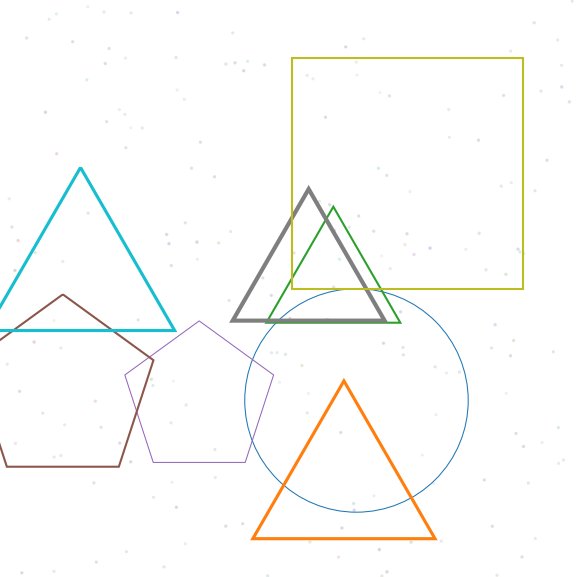[{"shape": "circle", "thickness": 0.5, "radius": 0.97, "center": [0.617, 0.306]}, {"shape": "triangle", "thickness": 1.5, "radius": 0.91, "center": [0.596, 0.157]}, {"shape": "triangle", "thickness": 1, "radius": 0.67, "center": [0.577, 0.507]}, {"shape": "pentagon", "thickness": 0.5, "radius": 0.68, "center": [0.345, 0.308]}, {"shape": "pentagon", "thickness": 1, "radius": 0.82, "center": [0.109, 0.324]}, {"shape": "triangle", "thickness": 2, "radius": 0.76, "center": [0.534, 0.52]}, {"shape": "square", "thickness": 1, "radius": 1.0, "center": [0.706, 0.699]}, {"shape": "triangle", "thickness": 1.5, "radius": 0.94, "center": [0.139, 0.521]}]